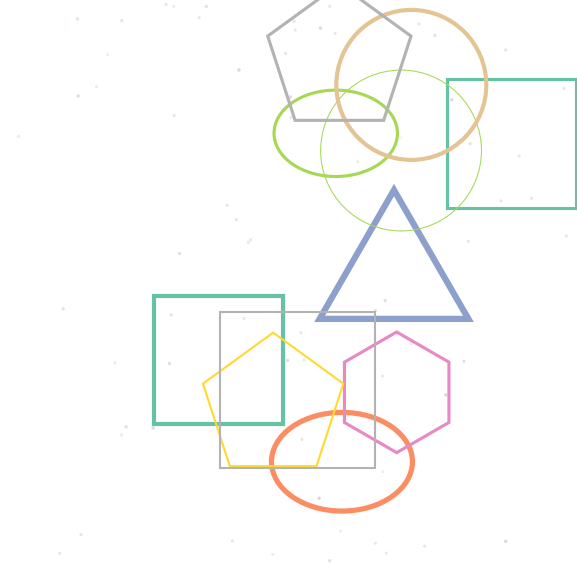[{"shape": "square", "thickness": 1.5, "radius": 0.56, "center": [0.886, 0.751]}, {"shape": "square", "thickness": 2, "radius": 0.56, "center": [0.378, 0.376]}, {"shape": "oval", "thickness": 2.5, "radius": 0.61, "center": [0.592, 0.2]}, {"shape": "triangle", "thickness": 3, "radius": 0.74, "center": [0.682, 0.521]}, {"shape": "hexagon", "thickness": 1.5, "radius": 0.52, "center": [0.687, 0.32]}, {"shape": "circle", "thickness": 0.5, "radius": 0.7, "center": [0.694, 0.739]}, {"shape": "oval", "thickness": 1.5, "radius": 0.53, "center": [0.581, 0.768]}, {"shape": "pentagon", "thickness": 1, "radius": 0.64, "center": [0.473, 0.295]}, {"shape": "circle", "thickness": 2, "radius": 0.65, "center": [0.712, 0.852]}, {"shape": "square", "thickness": 1, "radius": 0.67, "center": [0.515, 0.324]}, {"shape": "pentagon", "thickness": 1.5, "radius": 0.65, "center": [0.588, 0.896]}]